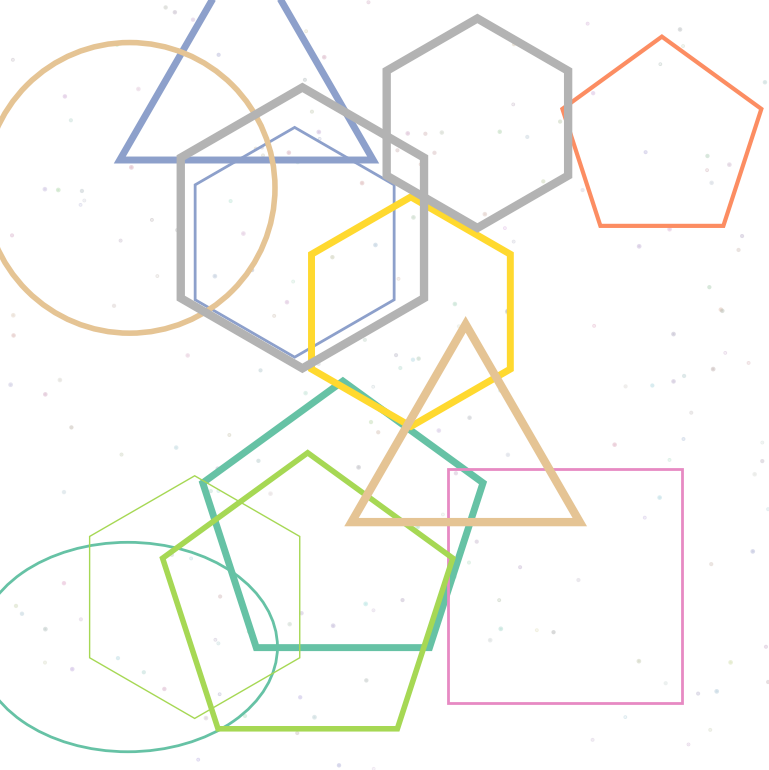[{"shape": "oval", "thickness": 1, "radius": 0.97, "center": [0.166, 0.16]}, {"shape": "pentagon", "thickness": 2.5, "radius": 0.96, "center": [0.445, 0.314]}, {"shape": "pentagon", "thickness": 1.5, "radius": 0.68, "center": [0.86, 0.817]}, {"shape": "triangle", "thickness": 2.5, "radius": 0.95, "center": [0.32, 0.887]}, {"shape": "hexagon", "thickness": 1, "radius": 0.75, "center": [0.383, 0.685]}, {"shape": "square", "thickness": 1, "radius": 0.76, "center": [0.734, 0.239]}, {"shape": "hexagon", "thickness": 0.5, "radius": 0.79, "center": [0.253, 0.225]}, {"shape": "pentagon", "thickness": 2, "radius": 0.99, "center": [0.4, 0.214]}, {"shape": "hexagon", "thickness": 2.5, "radius": 0.75, "center": [0.534, 0.595]}, {"shape": "triangle", "thickness": 3, "radius": 0.86, "center": [0.605, 0.408]}, {"shape": "circle", "thickness": 2, "radius": 0.94, "center": [0.168, 0.756]}, {"shape": "hexagon", "thickness": 3, "radius": 0.68, "center": [0.62, 0.84]}, {"shape": "hexagon", "thickness": 3, "radius": 0.91, "center": [0.393, 0.704]}]